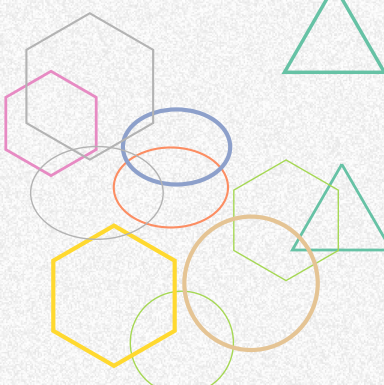[{"shape": "triangle", "thickness": 2.5, "radius": 0.75, "center": [0.869, 0.887]}, {"shape": "triangle", "thickness": 2, "radius": 0.74, "center": [0.888, 0.425]}, {"shape": "oval", "thickness": 1.5, "radius": 0.74, "center": [0.444, 0.513]}, {"shape": "oval", "thickness": 3, "radius": 0.7, "center": [0.459, 0.618]}, {"shape": "hexagon", "thickness": 2, "radius": 0.68, "center": [0.132, 0.679]}, {"shape": "hexagon", "thickness": 1, "radius": 0.78, "center": [0.743, 0.428]}, {"shape": "circle", "thickness": 1, "radius": 0.67, "center": [0.472, 0.11]}, {"shape": "hexagon", "thickness": 3, "radius": 0.91, "center": [0.296, 0.232]}, {"shape": "circle", "thickness": 3, "radius": 0.87, "center": [0.652, 0.264]}, {"shape": "oval", "thickness": 1, "radius": 0.86, "center": [0.252, 0.499]}, {"shape": "hexagon", "thickness": 1.5, "radius": 0.95, "center": [0.233, 0.775]}]